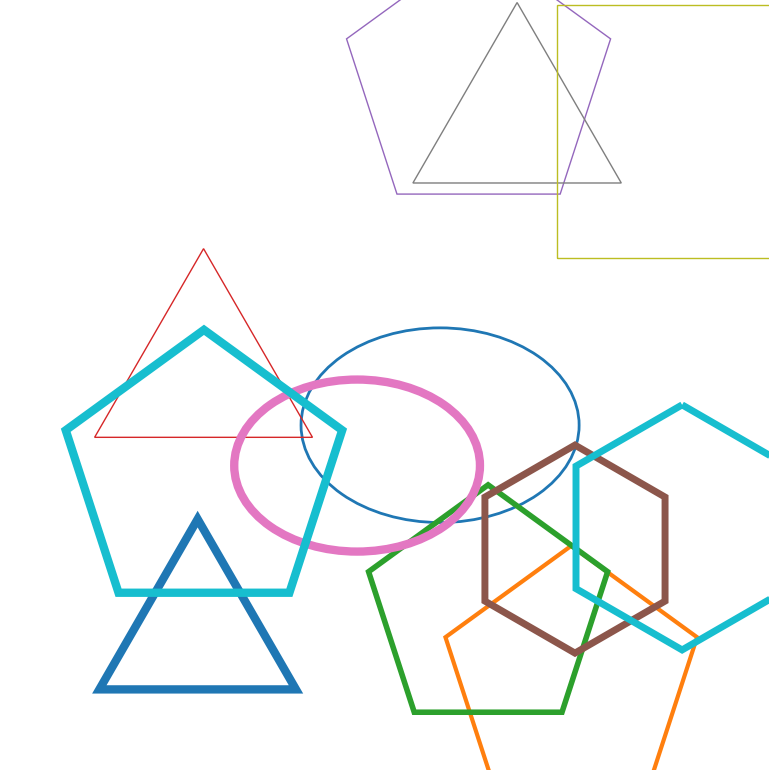[{"shape": "oval", "thickness": 1, "radius": 0.9, "center": [0.572, 0.448]}, {"shape": "triangle", "thickness": 3, "radius": 0.74, "center": [0.257, 0.178]}, {"shape": "pentagon", "thickness": 1.5, "radius": 0.86, "center": [0.742, 0.119]}, {"shape": "pentagon", "thickness": 2, "radius": 0.82, "center": [0.634, 0.207]}, {"shape": "triangle", "thickness": 0.5, "radius": 0.82, "center": [0.264, 0.514]}, {"shape": "pentagon", "thickness": 0.5, "radius": 0.9, "center": [0.622, 0.894]}, {"shape": "hexagon", "thickness": 2.5, "radius": 0.68, "center": [0.747, 0.287]}, {"shape": "oval", "thickness": 3, "radius": 0.8, "center": [0.464, 0.395]}, {"shape": "triangle", "thickness": 0.5, "radius": 0.78, "center": [0.672, 0.84]}, {"shape": "square", "thickness": 0.5, "radius": 0.82, "center": [0.888, 0.829]}, {"shape": "hexagon", "thickness": 2.5, "radius": 0.8, "center": [0.886, 0.315]}, {"shape": "pentagon", "thickness": 3, "radius": 0.94, "center": [0.265, 0.383]}]